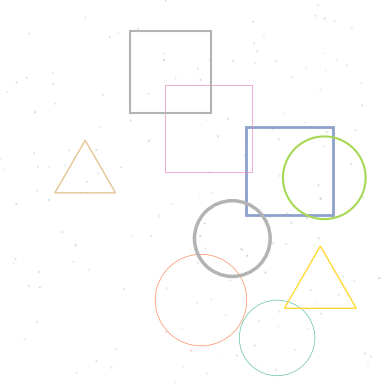[{"shape": "circle", "thickness": 0.5, "radius": 0.49, "center": [0.72, 0.122]}, {"shape": "circle", "thickness": 0.5, "radius": 0.59, "center": [0.522, 0.22]}, {"shape": "square", "thickness": 2, "radius": 0.57, "center": [0.752, 0.555]}, {"shape": "square", "thickness": 0.5, "radius": 0.56, "center": [0.542, 0.665]}, {"shape": "circle", "thickness": 1.5, "radius": 0.54, "center": [0.842, 0.538]}, {"shape": "triangle", "thickness": 1, "radius": 0.54, "center": [0.832, 0.253]}, {"shape": "triangle", "thickness": 1, "radius": 0.46, "center": [0.221, 0.545]}, {"shape": "circle", "thickness": 2.5, "radius": 0.49, "center": [0.603, 0.38]}, {"shape": "square", "thickness": 1.5, "radius": 0.53, "center": [0.443, 0.813]}]